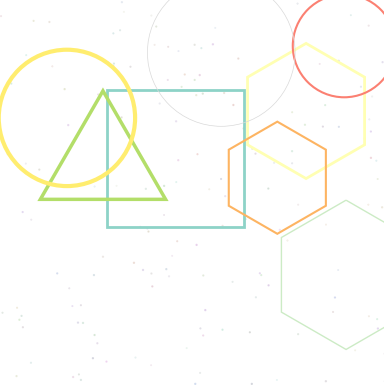[{"shape": "square", "thickness": 2, "radius": 0.89, "center": [0.457, 0.589]}, {"shape": "hexagon", "thickness": 2, "radius": 0.88, "center": [0.795, 0.712]}, {"shape": "circle", "thickness": 1.5, "radius": 0.67, "center": [0.894, 0.881]}, {"shape": "hexagon", "thickness": 1.5, "radius": 0.73, "center": [0.72, 0.538]}, {"shape": "triangle", "thickness": 2.5, "radius": 0.94, "center": [0.267, 0.576]}, {"shape": "circle", "thickness": 0.5, "radius": 0.96, "center": [0.575, 0.864]}, {"shape": "hexagon", "thickness": 1, "radius": 0.97, "center": [0.899, 0.286]}, {"shape": "circle", "thickness": 3, "radius": 0.89, "center": [0.174, 0.694]}]